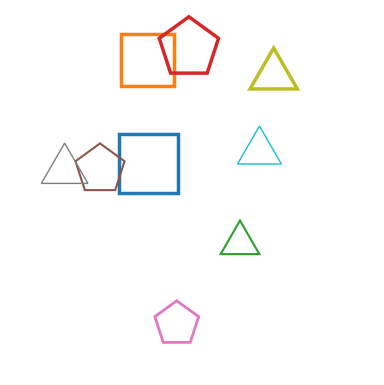[{"shape": "square", "thickness": 2.5, "radius": 0.38, "center": [0.386, 0.574]}, {"shape": "square", "thickness": 2.5, "radius": 0.34, "center": [0.383, 0.844]}, {"shape": "triangle", "thickness": 1.5, "radius": 0.29, "center": [0.623, 0.369]}, {"shape": "pentagon", "thickness": 2.5, "radius": 0.4, "center": [0.491, 0.876]}, {"shape": "pentagon", "thickness": 1.5, "radius": 0.34, "center": [0.26, 0.56]}, {"shape": "pentagon", "thickness": 2, "radius": 0.3, "center": [0.459, 0.159]}, {"shape": "triangle", "thickness": 1, "radius": 0.35, "center": [0.168, 0.559]}, {"shape": "triangle", "thickness": 2.5, "radius": 0.35, "center": [0.711, 0.804]}, {"shape": "triangle", "thickness": 1, "radius": 0.33, "center": [0.674, 0.607]}]